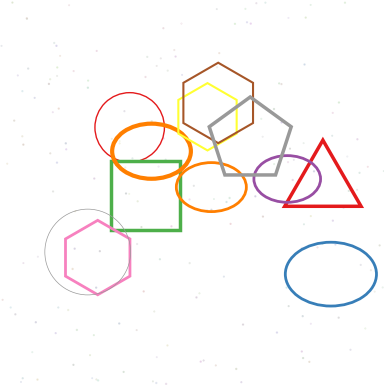[{"shape": "circle", "thickness": 1, "radius": 0.45, "center": [0.337, 0.669]}, {"shape": "triangle", "thickness": 2.5, "radius": 0.57, "center": [0.839, 0.521]}, {"shape": "oval", "thickness": 2, "radius": 0.59, "center": [0.859, 0.288]}, {"shape": "square", "thickness": 2.5, "radius": 0.45, "center": [0.378, 0.493]}, {"shape": "oval", "thickness": 2, "radius": 0.43, "center": [0.746, 0.535]}, {"shape": "oval", "thickness": 2, "radius": 0.45, "center": [0.549, 0.514]}, {"shape": "oval", "thickness": 3, "radius": 0.51, "center": [0.394, 0.607]}, {"shape": "hexagon", "thickness": 1.5, "radius": 0.44, "center": [0.539, 0.697]}, {"shape": "hexagon", "thickness": 1.5, "radius": 0.52, "center": [0.567, 0.733]}, {"shape": "hexagon", "thickness": 2, "radius": 0.48, "center": [0.254, 0.331]}, {"shape": "pentagon", "thickness": 2.5, "radius": 0.56, "center": [0.65, 0.636]}, {"shape": "circle", "thickness": 0.5, "radius": 0.56, "center": [0.228, 0.345]}]